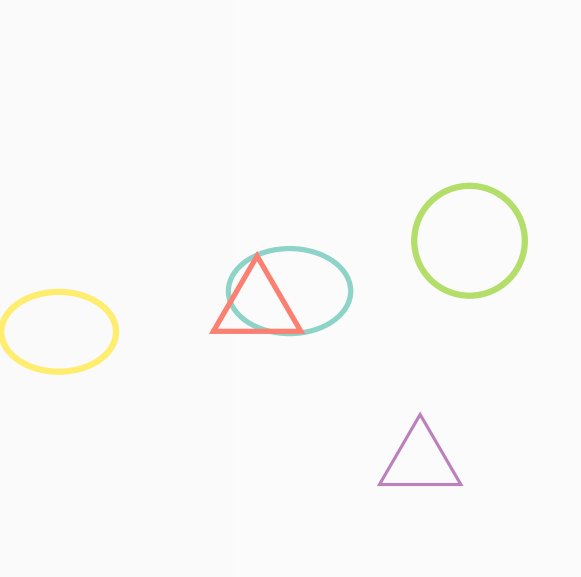[{"shape": "oval", "thickness": 2.5, "radius": 0.53, "center": [0.498, 0.495]}, {"shape": "triangle", "thickness": 2.5, "radius": 0.43, "center": [0.442, 0.469]}, {"shape": "circle", "thickness": 3, "radius": 0.48, "center": [0.808, 0.582]}, {"shape": "triangle", "thickness": 1.5, "radius": 0.4, "center": [0.723, 0.201]}, {"shape": "oval", "thickness": 3, "radius": 0.49, "center": [0.101, 0.425]}]